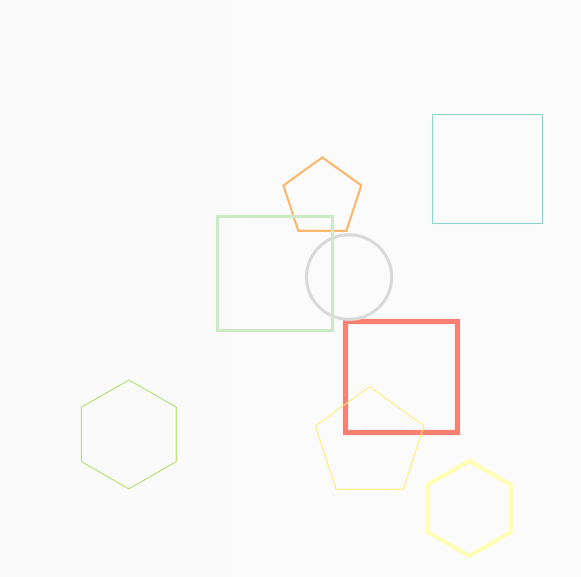[{"shape": "square", "thickness": 0.5, "radius": 0.47, "center": [0.838, 0.708]}, {"shape": "hexagon", "thickness": 2, "radius": 0.41, "center": [0.807, 0.119]}, {"shape": "square", "thickness": 2.5, "radius": 0.48, "center": [0.689, 0.347]}, {"shape": "pentagon", "thickness": 1, "radius": 0.35, "center": [0.555, 0.656]}, {"shape": "hexagon", "thickness": 0.5, "radius": 0.47, "center": [0.222, 0.247]}, {"shape": "circle", "thickness": 1.5, "radius": 0.37, "center": [0.601, 0.519]}, {"shape": "square", "thickness": 1.5, "radius": 0.49, "center": [0.471, 0.526]}, {"shape": "pentagon", "thickness": 0.5, "radius": 0.49, "center": [0.636, 0.231]}]